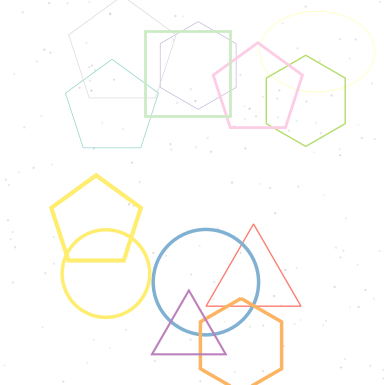[{"shape": "pentagon", "thickness": 0.5, "radius": 0.64, "center": [0.291, 0.719]}, {"shape": "oval", "thickness": 0.5, "radius": 0.75, "center": [0.824, 0.866]}, {"shape": "hexagon", "thickness": 0.5, "radius": 0.57, "center": [0.515, 0.83]}, {"shape": "triangle", "thickness": 1, "radius": 0.71, "center": [0.659, 0.276]}, {"shape": "circle", "thickness": 2.5, "radius": 0.68, "center": [0.535, 0.267]}, {"shape": "hexagon", "thickness": 2.5, "radius": 0.61, "center": [0.626, 0.103]}, {"shape": "hexagon", "thickness": 1, "radius": 0.59, "center": [0.794, 0.738]}, {"shape": "pentagon", "thickness": 2, "radius": 0.61, "center": [0.67, 0.767]}, {"shape": "pentagon", "thickness": 0.5, "radius": 0.73, "center": [0.318, 0.864]}, {"shape": "triangle", "thickness": 1.5, "radius": 0.55, "center": [0.491, 0.135]}, {"shape": "square", "thickness": 2, "radius": 0.55, "center": [0.486, 0.809]}, {"shape": "pentagon", "thickness": 3, "radius": 0.61, "center": [0.25, 0.422]}, {"shape": "circle", "thickness": 2.5, "radius": 0.57, "center": [0.275, 0.289]}]